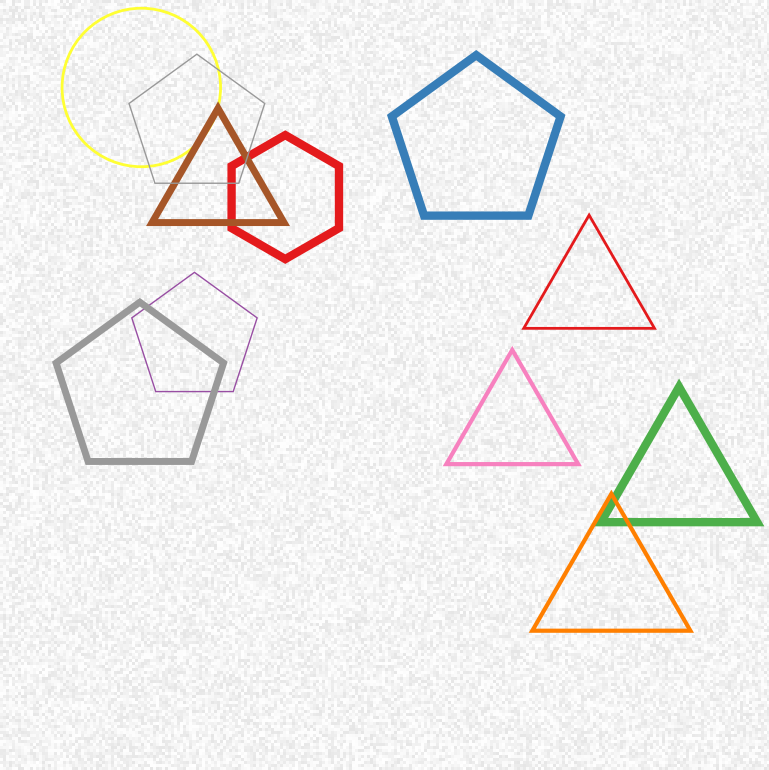[{"shape": "triangle", "thickness": 1, "radius": 0.49, "center": [0.765, 0.623]}, {"shape": "hexagon", "thickness": 3, "radius": 0.4, "center": [0.371, 0.744]}, {"shape": "pentagon", "thickness": 3, "radius": 0.58, "center": [0.618, 0.813]}, {"shape": "triangle", "thickness": 3, "radius": 0.59, "center": [0.882, 0.38]}, {"shape": "pentagon", "thickness": 0.5, "radius": 0.43, "center": [0.253, 0.561]}, {"shape": "triangle", "thickness": 1.5, "radius": 0.59, "center": [0.794, 0.24]}, {"shape": "circle", "thickness": 1, "radius": 0.51, "center": [0.184, 0.886]}, {"shape": "triangle", "thickness": 2.5, "radius": 0.49, "center": [0.283, 0.76]}, {"shape": "triangle", "thickness": 1.5, "radius": 0.49, "center": [0.665, 0.447]}, {"shape": "pentagon", "thickness": 0.5, "radius": 0.46, "center": [0.256, 0.837]}, {"shape": "pentagon", "thickness": 2.5, "radius": 0.57, "center": [0.182, 0.493]}]